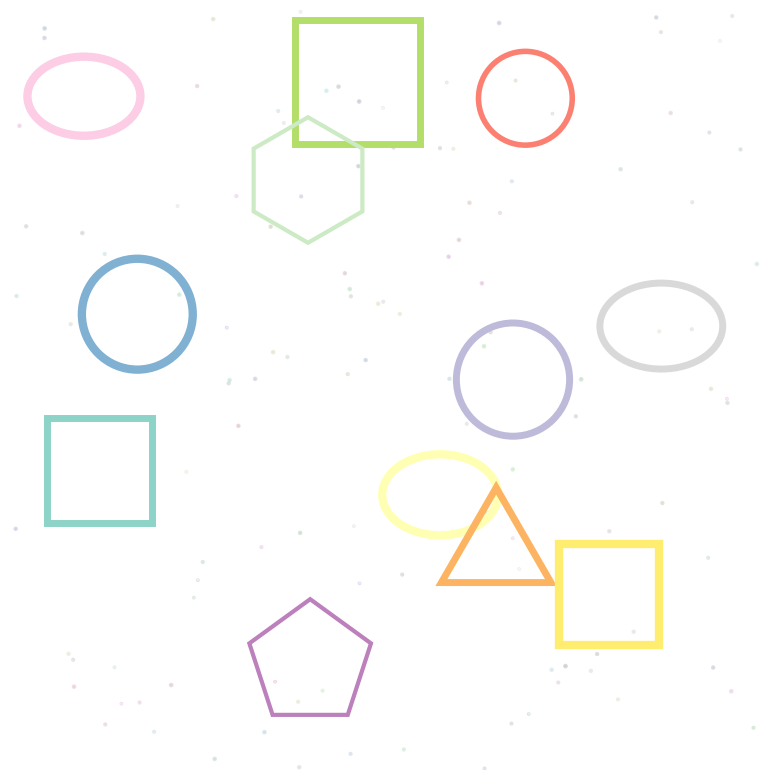[{"shape": "square", "thickness": 2.5, "radius": 0.34, "center": [0.129, 0.389]}, {"shape": "oval", "thickness": 3, "radius": 0.38, "center": [0.572, 0.357]}, {"shape": "circle", "thickness": 2.5, "radius": 0.37, "center": [0.666, 0.507]}, {"shape": "circle", "thickness": 2, "radius": 0.3, "center": [0.682, 0.872]}, {"shape": "circle", "thickness": 3, "radius": 0.36, "center": [0.178, 0.592]}, {"shape": "triangle", "thickness": 2.5, "radius": 0.41, "center": [0.644, 0.285]}, {"shape": "square", "thickness": 2.5, "radius": 0.4, "center": [0.464, 0.893]}, {"shape": "oval", "thickness": 3, "radius": 0.37, "center": [0.109, 0.875]}, {"shape": "oval", "thickness": 2.5, "radius": 0.4, "center": [0.859, 0.577]}, {"shape": "pentagon", "thickness": 1.5, "radius": 0.42, "center": [0.403, 0.139]}, {"shape": "hexagon", "thickness": 1.5, "radius": 0.41, "center": [0.4, 0.766]}, {"shape": "square", "thickness": 3, "radius": 0.33, "center": [0.791, 0.228]}]